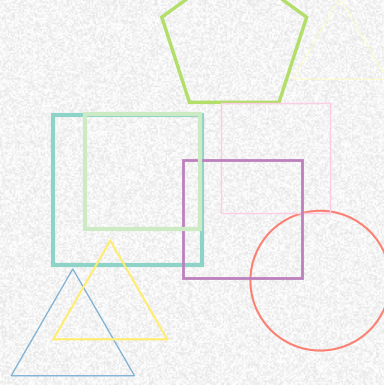[{"shape": "square", "thickness": 3, "radius": 0.97, "center": [0.332, 0.507]}, {"shape": "triangle", "thickness": 0.5, "radius": 0.71, "center": [0.883, 0.865]}, {"shape": "circle", "thickness": 1.5, "radius": 0.91, "center": [0.832, 0.271]}, {"shape": "triangle", "thickness": 1, "radius": 0.92, "center": [0.189, 0.117]}, {"shape": "pentagon", "thickness": 2.5, "radius": 0.99, "center": [0.608, 0.894]}, {"shape": "square", "thickness": 1, "radius": 0.71, "center": [0.716, 0.589]}, {"shape": "square", "thickness": 2, "radius": 0.77, "center": [0.63, 0.431]}, {"shape": "square", "thickness": 3, "radius": 0.75, "center": [0.37, 0.554]}, {"shape": "triangle", "thickness": 1.5, "radius": 0.85, "center": [0.286, 0.204]}]